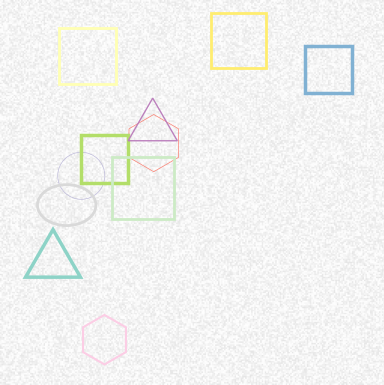[{"shape": "triangle", "thickness": 2.5, "radius": 0.41, "center": [0.138, 0.321]}, {"shape": "square", "thickness": 2, "radius": 0.37, "center": [0.228, 0.854]}, {"shape": "circle", "thickness": 0.5, "radius": 0.31, "center": [0.211, 0.543]}, {"shape": "hexagon", "thickness": 0.5, "radius": 0.37, "center": [0.399, 0.628]}, {"shape": "square", "thickness": 2.5, "radius": 0.31, "center": [0.853, 0.82]}, {"shape": "square", "thickness": 2.5, "radius": 0.31, "center": [0.271, 0.587]}, {"shape": "hexagon", "thickness": 1.5, "radius": 0.32, "center": [0.271, 0.118]}, {"shape": "oval", "thickness": 2, "radius": 0.38, "center": [0.173, 0.467]}, {"shape": "triangle", "thickness": 1, "radius": 0.37, "center": [0.397, 0.671]}, {"shape": "square", "thickness": 2, "radius": 0.4, "center": [0.372, 0.511]}, {"shape": "square", "thickness": 2, "radius": 0.35, "center": [0.62, 0.895]}]